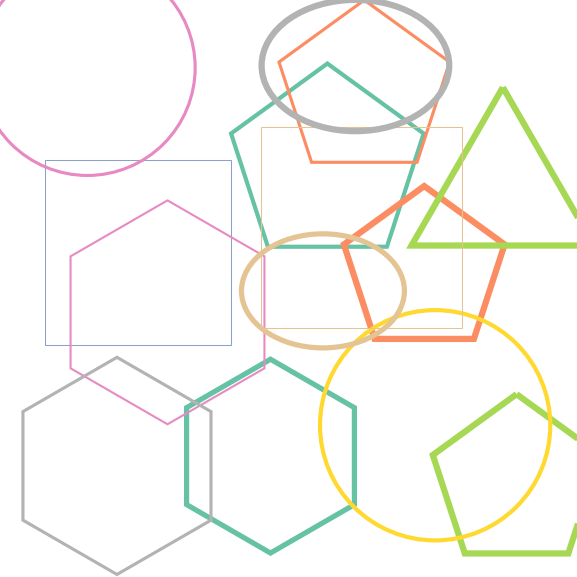[{"shape": "pentagon", "thickness": 2, "radius": 0.88, "center": [0.567, 0.714]}, {"shape": "hexagon", "thickness": 2.5, "radius": 0.84, "center": [0.468, 0.209]}, {"shape": "pentagon", "thickness": 1.5, "radius": 0.78, "center": [0.631, 0.844]}, {"shape": "pentagon", "thickness": 3, "radius": 0.73, "center": [0.735, 0.531]}, {"shape": "square", "thickness": 0.5, "radius": 0.8, "center": [0.239, 0.562]}, {"shape": "hexagon", "thickness": 1, "radius": 0.97, "center": [0.29, 0.458]}, {"shape": "circle", "thickness": 1.5, "radius": 0.93, "center": [0.151, 0.882]}, {"shape": "pentagon", "thickness": 3, "radius": 0.76, "center": [0.894, 0.164]}, {"shape": "triangle", "thickness": 3, "radius": 0.91, "center": [0.871, 0.665]}, {"shape": "circle", "thickness": 2, "radius": 1.0, "center": [0.753, 0.263]}, {"shape": "oval", "thickness": 2.5, "radius": 0.71, "center": [0.559, 0.495]}, {"shape": "square", "thickness": 0.5, "radius": 0.87, "center": [0.626, 0.605]}, {"shape": "oval", "thickness": 3, "radius": 0.81, "center": [0.615, 0.886]}, {"shape": "hexagon", "thickness": 1.5, "radius": 0.94, "center": [0.203, 0.192]}]